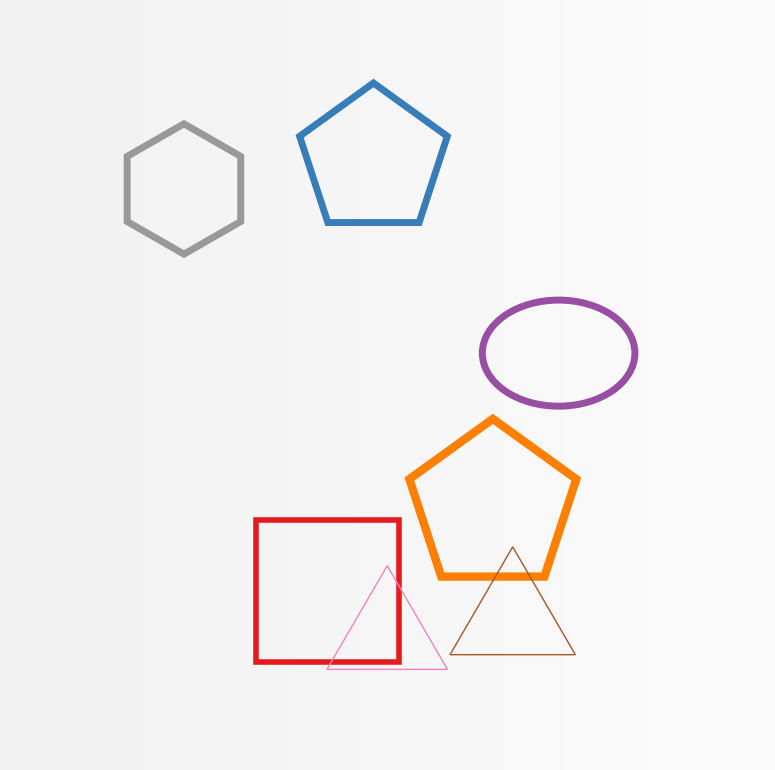[{"shape": "square", "thickness": 2, "radius": 0.46, "center": [0.423, 0.233]}, {"shape": "pentagon", "thickness": 2.5, "radius": 0.5, "center": [0.482, 0.792]}, {"shape": "oval", "thickness": 2.5, "radius": 0.49, "center": [0.721, 0.541]}, {"shape": "pentagon", "thickness": 3, "radius": 0.57, "center": [0.636, 0.343]}, {"shape": "triangle", "thickness": 0.5, "radius": 0.47, "center": [0.662, 0.196]}, {"shape": "triangle", "thickness": 0.5, "radius": 0.45, "center": [0.5, 0.176]}, {"shape": "hexagon", "thickness": 2.5, "radius": 0.42, "center": [0.237, 0.755]}]